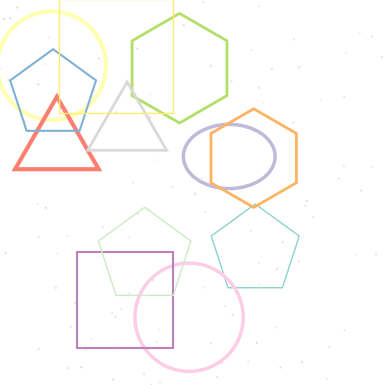[{"shape": "pentagon", "thickness": 1, "radius": 0.6, "center": [0.663, 0.35]}, {"shape": "circle", "thickness": 3, "radius": 0.71, "center": [0.134, 0.829]}, {"shape": "oval", "thickness": 2.5, "radius": 0.6, "center": [0.595, 0.594]}, {"shape": "triangle", "thickness": 3, "radius": 0.63, "center": [0.148, 0.623]}, {"shape": "pentagon", "thickness": 1.5, "radius": 0.59, "center": [0.138, 0.755]}, {"shape": "hexagon", "thickness": 2, "radius": 0.64, "center": [0.659, 0.589]}, {"shape": "hexagon", "thickness": 2, "radius": 0.71, "center": [0.466, 0.823]}, {"shape": "circle", "thickness": 2.5, "radius": 0.7, "center": [0.491, 0.176]}, {"shape": "triangle", "thickness": 2, "radius": 0.59, "center": [0.33, 0.669]}, {"shape": "square", "thickness": 1.5, "radius": 0.62, "center": [0.325, 0.22]}, {"shape": "pentagon", "thickness": 1, "radius": 0.63, "center": [0.376, 0.335]}, {"shape": "square", "thickness": 1, "radius": 0.74, "center": [0.302, 0.854]}]